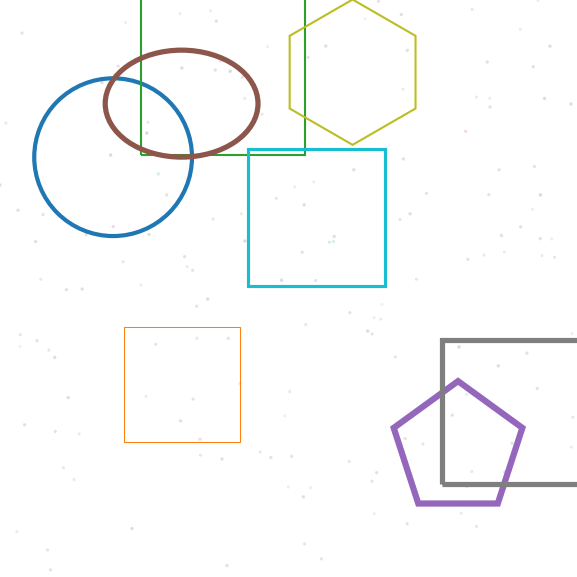[{"shape": "circle", "thickness": 2, "radius": 0.68, "center": [0.196, 0.727]}, {"shape": "square", "thickness": 0.5, "radius": 0.5, "center": [0.315, 0.333]}, {"shape": "square", "thickness": 1, "radius": 0.71, "center": [0.386, 0.873]}, {"shape": "pentagon", "thickness": 3, "radius": 0.59, "center": [0.793, 0.222]}, {"shape": "oval", "thickness": 2.5, "radius": 0.66, "center": [0.314, 0.82]}, {"shape": "square", "thickness": 2.5, "radius": 0.62, "center": [0.889, 0.286]}, {"shape": "hexagon", "thickness": 1, "radius": 0.63, "center": [0.611, 0.874]}, {"shape": "square", "thickness": 1.5, "radius": 0.59, "center": [0.548, 0.622]}]